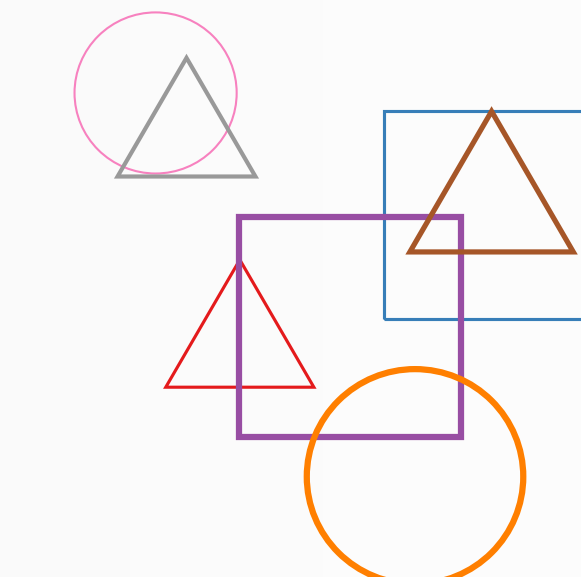[{"shape": "triangle", "thickness": 1.5, "radius": 0.74, "center": [0.413, 0.402]}, {"shape": "square", "thickness": 1.5, "radius": 0.9, "center": [0.841, 0.627]}, {"shape": "square", "thickness": 3, "radius": 0.95, "center": [0.602, 0.433]}, {"shape": "circle", "thickness": 3, "radius": 0.93, "center": [0.714, 0.174]}, {"shape": "triangle", "thickness": 2.5, "radius": 0.81, "center": [0.846, 0.644]}, {"shape": "circle", "thickness": 1, "radius": 0.7, "center": [0.268, 0.838]}, {"shape": "triangle", "thickness": 2, "radius": 0.68, "center": [0.321, 0.762]}]